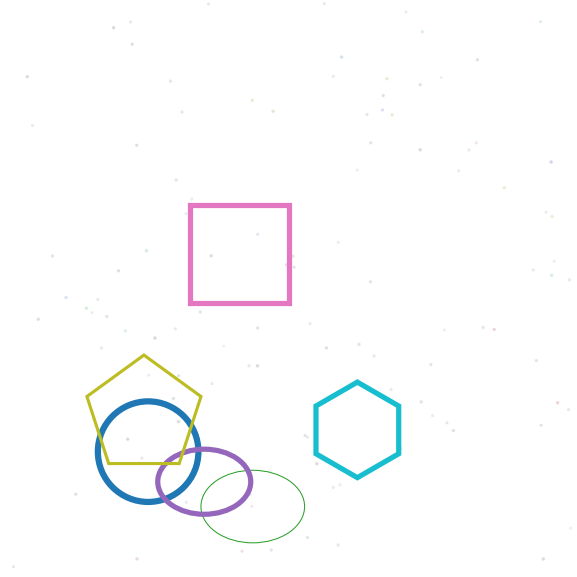[{"shape": "circle", "thickness": 3, "radius": 0.44, "center": [0.257, 0.217]}, {"shape": "oval", "thickness": 0.5, "radius": 0.45, "center": [0.438, 0.122]}, {"shape": "oval", "thickness": 2.5, "radius": 0.4, "center": [0.354, 0.165]}, {"shape": "square", "thickness": 2.5, "radius": 0.43, "center": [0.414, 0.559]}, {"shape": "pentagon", "thickness": 1.5, "radius": 0.52, "center": [0.249, 0.28]}, {"shape": "hexagon", "thickness": 2.5, "radius": 0.41, "center": [0.619, 0.255]}]